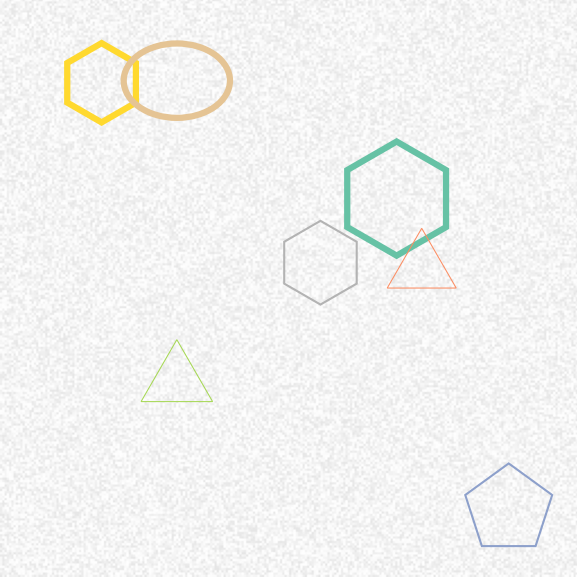[{"shape": "hexagon", "thickness": 3, "radius": 0.49, "center": [0.687, 0.655]}, {"shape": "triangle", "thickness": 0.5, "radius": 0.34, "center": [0.73, 0.535]}, {"shape": "pentagon", "thickness": 1, "radius": 0.4, "center": [0.881, 0.118]}, {"shape": "triangle", "thickness": 0.5, "radius": 0.36, "center": [0.306, 0.339]}, {"shape": "hexagon", "thickness": 3, "radius": 0.34, "center": [0.176, 0.856]}, {"shape": "oval", "thickness": 3, "radius": 0.46, "center": [0.306, 0.859]}, {"shape": "hexagon", "thickness": 1, "radius": 0.36, "center": [0.555, 0.544]}]